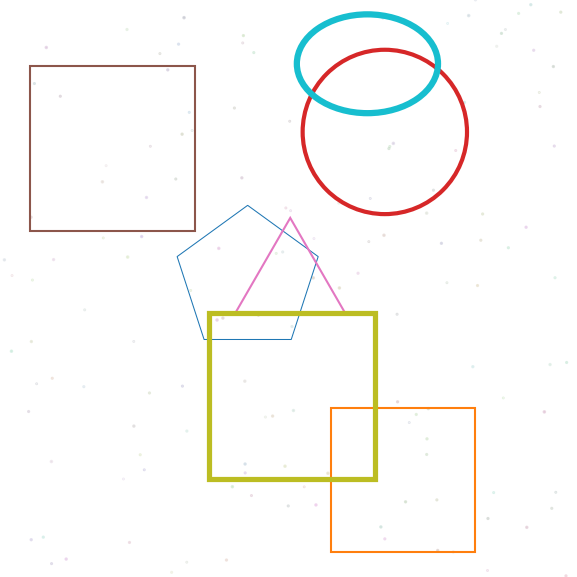[{"shape": "pentagon", "thickness": 0.5, "radius": 0.64, "center": [0.429, 0.515]}, {"shape": "square", "thickness": 1, "radius": 0.62, "center": [0.697, 0.169]}, {"shape": "circle", "thickness": 2, "radius": 0.71, "center": [0.666, 0.771]}, {"shape": "square", "thickness": 1, "radius": 0.72, "center": [0.195, 0.742]}, {"shape": "triangle", "thickness": 1, "radius": 0.56, "center": [0.503, 0.51]}, {"shape": "square", "thickness": 2.5, "radius": 0.72, "center": [0.506, 0.314]}, {"shape": "oval", "thickness": 3, "radius": 0.61, "center": [0.636, 0.889]}]